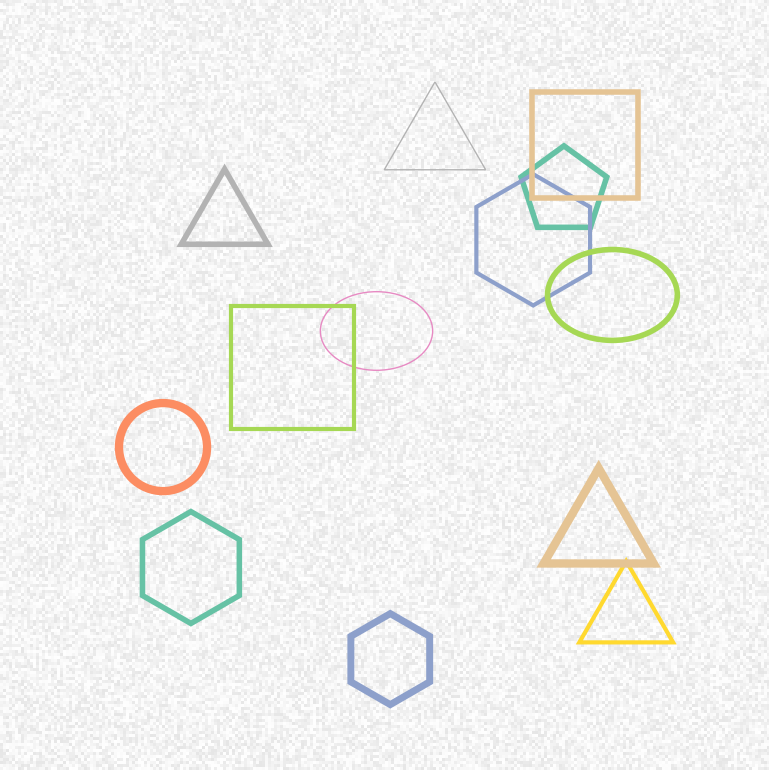[{"shape": "hexagon", "thickness": 2, "radius": 0.36, "center": [0.248, 0.263]}, {"shape": "pentagon", "thickness": 2, "radius": 0.29, "center": [0.732, 0.752]}, {"shape": "circle", "thickness": 3, "radius": 0.29, "center": [0.212, 0.419]}, {"shape": "hexagon", "thickness": 1.5, "radius": 0.43, "center": [0.692, 0.689]}, {"shape": "hexagon", "thickness": 2.5, "radius": 0.3, "center": [0.507, 0.144]}, {"shape": "oval", "thickness": 0.5, "radius": 0.36, "center": [0.489, 0.57]}, {"shape": "square", "thickness": 1.5, "radius": 0.4, "center": [0.38, 0.523]}, {"shape": "oval", "thickness": 2, "radius": 0.42, "center": [0.795, 0.617]}, {"shape": "triangle", "thickness": 1.5, "radius": 0.35, "center": [0.813, 0.201]}, {"shape": "triangle", "thickness": 3, "radius": 0.41, "center": [0.778, 0.309]}, {"shape": "square", "thickness": 2, "radius": 0.35, "center": [0.76, 0.811]}, {"shape": "triangle", "thickness": 0.5, "radius": 0.38, "center": [0.565, 0.818]}, {"shape": "triangle", "thickness": 2, "radius": 0.33, "center": [0.292, 0.715]}]